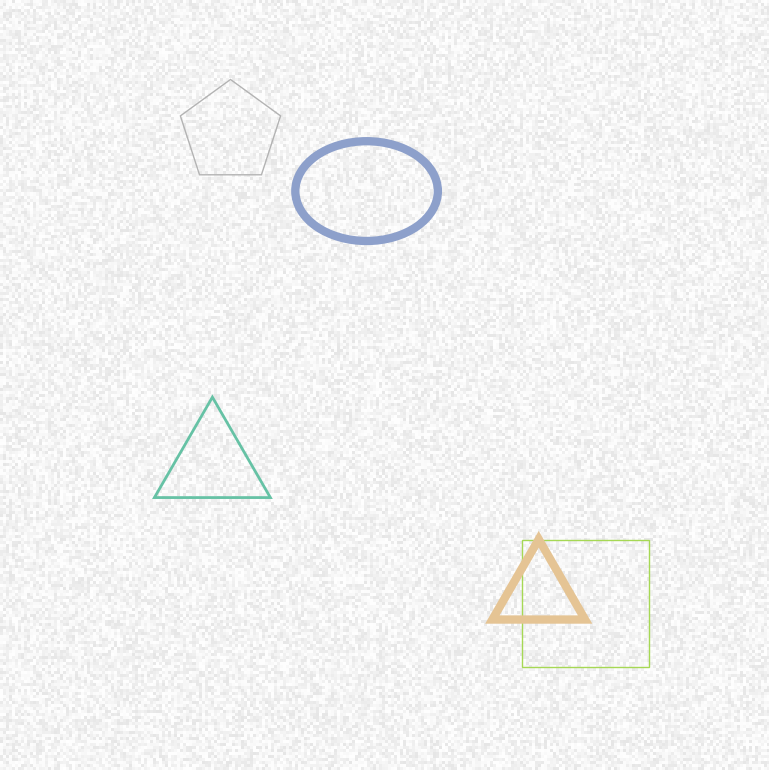[{"shape": "triangle", "thickness": 1, "radius": 0.43, "center": [0.276, 0.397]}, {"shape": "oval", "thickness": 3, "radius": 0.46, "center": [0.476, 0.752]}, {"shape": "square", "thickness": 0.5, "radius": 0.41, "center": [0.76, 0.217]}, {"shape": "triangle", "thickness": 3, "radius": 0.35, "center": [0.7, 0.23]}, {"shape": "pentagon", "thickness": 0.5, "radius": 0.34, "center": [0.299, 0.828]}]